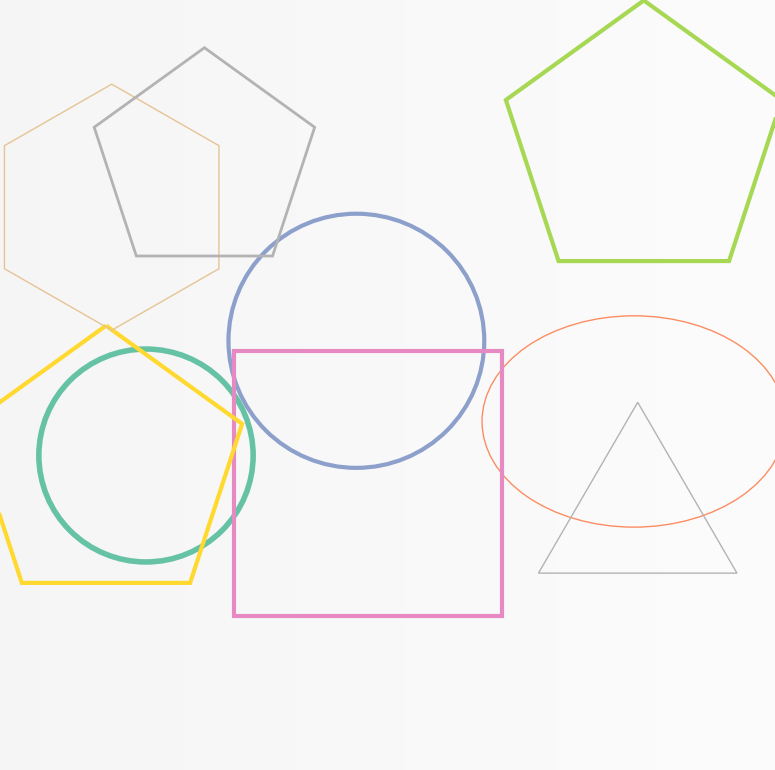[{"shape": "circle", "thickness": 2, "radius": 0.69, "center": [0.188, 0.408]}, {"shape": "oval", "thickness": 0.5, "radius": 0.98, "center": [0.818, 0.453]}, {"shape": "circle", "thickness": 1.5, "radius": 0.83, "center": [0.46, 0.557]}, {"shape": "square", "thickness": 1.5, "radius": 0.86, "center": [0.475, 0.372]}, {"shape": "pentagon", "thickness": 1.5, "radius": 0.94, "center": [0.831, 0.812]}, {"shape": "pentagon", "thickness": 1.5, "radius": 0.92, "center": [0.137, 0.392]}, {"shape": "hexagon", "thickness": 0.5, "radius": 0.8, "center": [0.144, 0.731]}, {"shape": "triangle", "thickness": 0.5, "radius": 0.74, "center": [0.823, 0.33]}, {"shape": "pentagon", "thickness": 1, "radius": 0.75, "center": [0.264, 0.789]}]